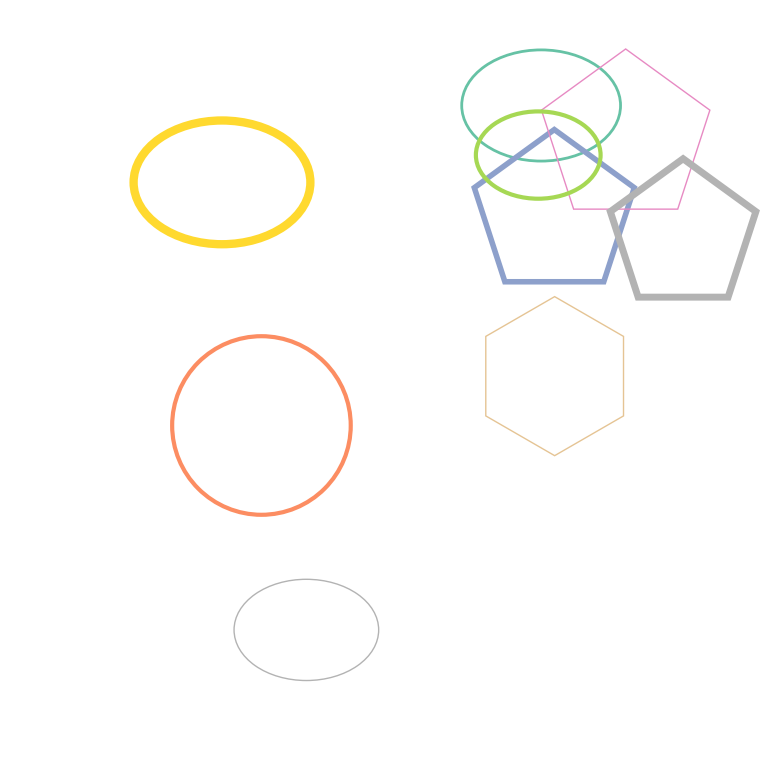[{"shape": "oval", "thickness": 1, "radius": 0.52, "center": [0.703, 0.863]}, {"shape": "circle", "thickness": 1.5, "radius": 0.58, "center": [0.34, 0.447]}, {"shape": "pentagon", "thickness": 2, "radius": 0.55, "center": [0.72, 0.722]}, {"shape": "pentagon", "thickness": 0.5, "radius": 0.57, "center": [0.813, 0.821]}, {"shape": "oval", "thickness": 1.5, "radius": 0.4, "center": [0.699, 0.799]}, {"shape": "oval", "thickness": 3, "radius": 0.57, "center": [0.288, 0.763]}, {"shape": "hexagon", "thickness": 0.5, "radius": 0.52, "center": [0.72, 0.511]}, {"shape": "oval", "thickness": 0.5, "radius": 0.47, "center": [0.398, 0.182]}, {"shape": "pentagon", "thickness": 2.5, "radius": 0.5, "center": [0.887, 0.694]}]